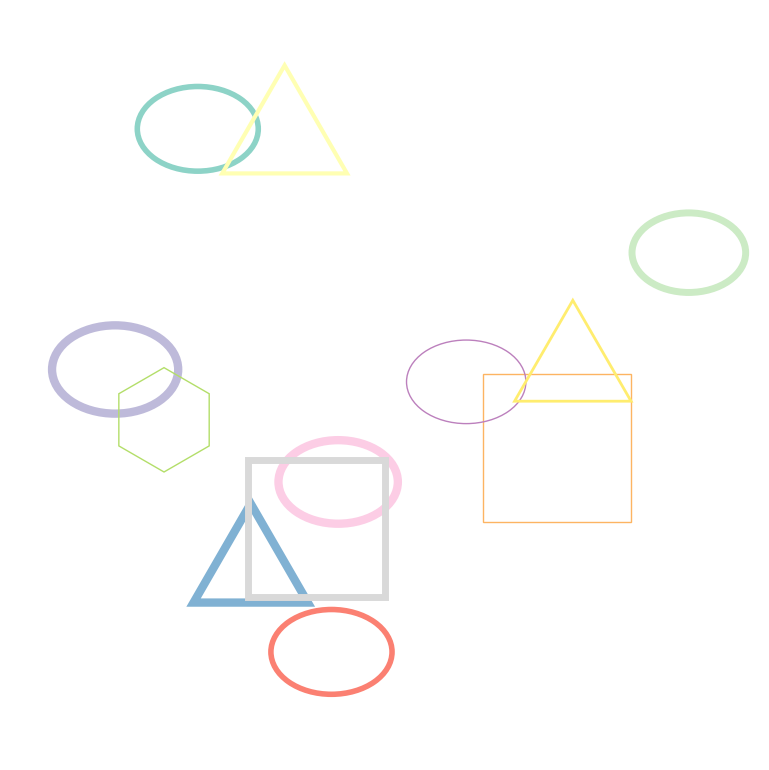[{"shape": "oval", "thickness": 2, "radius": 0.39, "center": [0.257, 0.833]}, {"shape": "triangle", "thickness": 1.5, "radius": 0.47, "center": [0.37, 0.822]}, {"shape": "oval", "thickness": 3, "radius": 0.41, "center": [0.15, 0.52]}, {"shape": "oval", "thickness": 2, "radius": 0.39, "center": [0.43, 0.153]}, {"shape": "triangle", "thickness": 3, "radius": 0.43, "center": [0.326, 0.26]}, {"shape": "square", "thickness": 0.5, "radius": 0.48, "center": [0.724, 0.418]}, {"shape": "hexagon", "thickness": 0.5, "radius": 0.34, "center": [0.213, 0.455]}, {"shape": "oval", "thickness": 3, "radius": 0.39, "center": [0.439, 0.374]}, {"shape": "square", "thickness": 2.5, "radius": 0.45, "center": [0.411, 0.314]}, {"shape": "oval", "thickness": 0.5, "radius": 0.39, "center": [0.605, 0.504]}, {"shape": "oval", "thickness": 2.5, "radius": 0.37, "center": [0.895, 0.672]}, {"shape": "triangle", "thickness": 1, "radius": 0.44, "center": [0.744, 0.523]}]